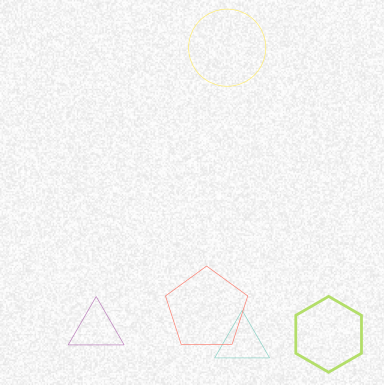[{"shape": "triangle", "thickness": 0.5, "radius": 0.41, "center": [0.629, 0.112]}, {"shape": "pentagon", "thickness": 0.5, "radius": 0.56, "center": [0.537, 0.197]}, {"shape": "hexagon", "thickness": 2, "radius": 0.49, "center": [0.854, 0.132]}, {"shape": "triangle", "thickness": 0.5, "radius": 0.42, "center": [0.25, 0.146]}, {"shape": "circle", "thickness": 0.5, "radius": 0.5, "center": [0.59, 0.876]}]